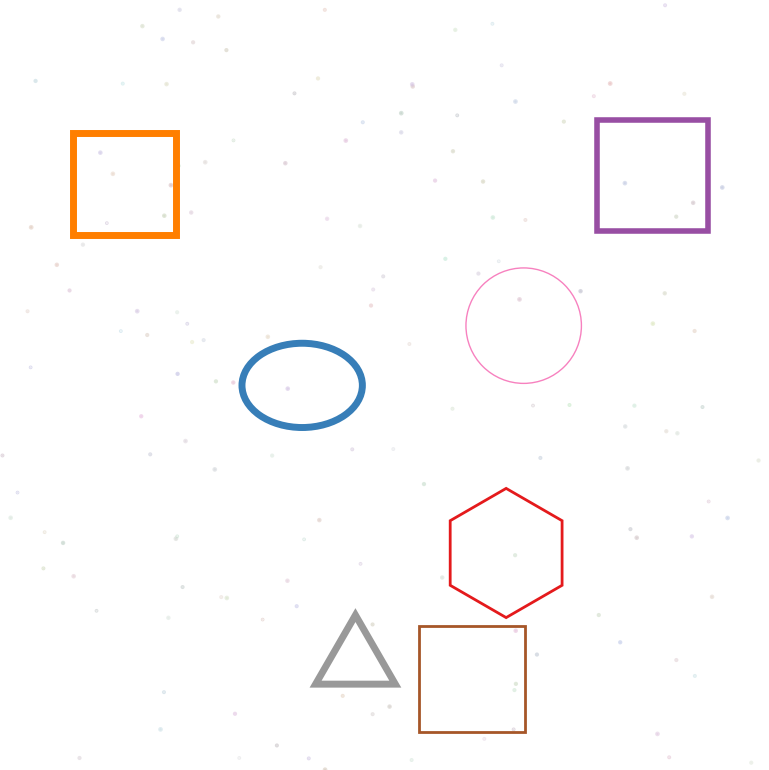[{"shape": "hexagon", "thickness": 1, "radius": 0.42, "center": [0.657, 0.282]}, {"shape": "oval", "thickness": 2.5, "radius": 0.39, "center": [0.392, 0.499]}, {"shape": "square", "thickness": 2, "radius": 0.36, "center": [0.847, 0.772]}, {"shape": "square", "thickness": 2.5, "radius": 0.33, "center": [0.162, 0.762]}, {"shape": "square", "thickness": 1, "radius": 0.34, "center": [0.613, 0.118]}, {"shape": "circle", "thickness": 0.5, "radius": 0.37, "center": [0.68, 0.577]}, {"shape": "triangle", "thickness": 2.5, "radius": 0.3, "center": [0.462, 0.141]}]